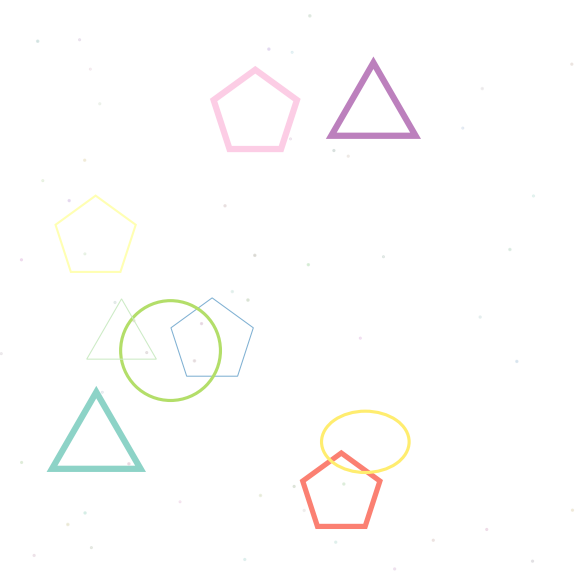[{"shape": "triangle", "thickness": 3, "radius": 0.44, "center": [0.167, 0.232]}, {"shape": "pentagon", "thickness": 1, "radius": 0.37, "center": [0.166, 0.587]}, {"shape": "pentagon", "thickness": 2.5, "radius": 0.35, "center": [0.591, 0.144]}, {"shape": "pentagon", "thickness": 0.5, "radius": 0.37, "center": [0.367, 0.408]}, {"shape": "circle", "thickness": 1.5, "radius": 0.43, "center": [0.295, 0.392]}, {"shape": "pentagon", "thickness": 3, "radius": 0.38, "center": [0.442, 0.802]}, {"shape": "triangle", "thickness": 3, "radius": 0.42, "center": [0.647, 0.806]}, {"shape": "triangle", "thickness": 0.5, "radius": 0.35, "center": [0.21, 0.412]}, {"shape": "oval", "thickness": 1.5, "radius": 0.38, "center": [0.633, 0.234]}]